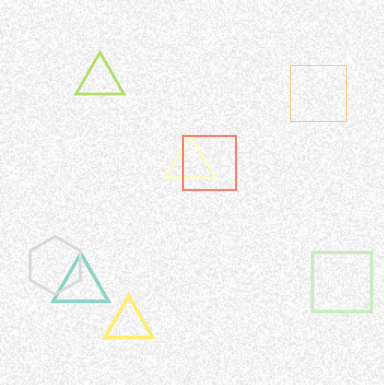[{"shape": "triangle", "thickness": 2.5, "radius": 0.41, "center": [0.21, 0.259]}, {"shape": "triangle", "thickness": 1.5, "radius": 0.37, "center": [0.494, 0.576]}, {"shape": "square", "thickness": 1.5, "radius": 0.35, "center": [0.544, 0.577]}, {"shape": "square", "thickness": 0.5, "radius": 0.36, "center": [0.827, 0.759]}, {"shape": "triangle", "thickness": 2, "radius": 0.36, "center": [0.26, 0.792]}, {"shape": "hexagon", "thickness": 2, "radius": 0.38, "center": [0.143, 0.311]}, {"shape": "square", "thickness": 2.5, "radius": 0.38, "center": [0.886, 0.268]}, {"shape": "triangle", "thickness": 2.5, "radius": 0.36, "center": [0.335, 0.159]}]